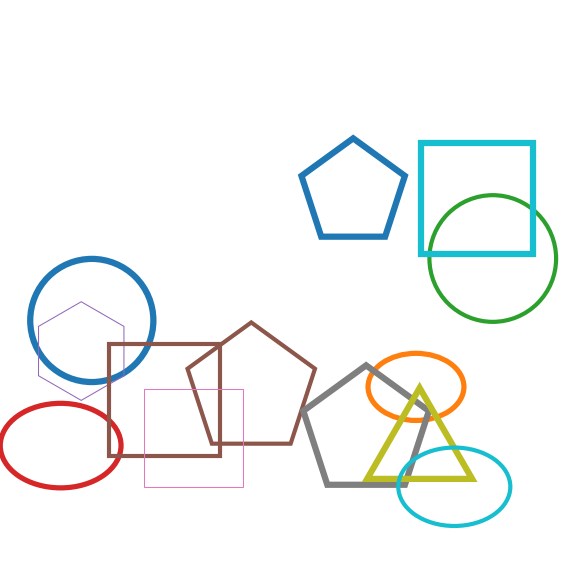[{"shape": "circle", "thickness": 3, "radius": 0.53, "center": [0.159, 0.444]}, {"shape": "pentagon", "thickness": 3, "radius": 0.47, "center": [0.612, 0.665]}, {"shape": "oval", "thickness": 2.5, "radius": 0.41, "center": [0.72, 0.329]}, {"shape": "circle", "thickness": 2, "radius": 0.55, "center": [0.853, 0.551]}, {"shape": "oval", "thickness": 2.5, "radius": 0.52, "center": [0.105, 0.228]}, {"shape": "hexagon", "thickness": 0.5, "radius": 0.43, "center": [0.141, 0.391]}, {"shape": "square", "thickness": 2, "radius": 0.48, "center": [0.285, 0.307]}, {"shape": "pentagon", "thickness": 2, "radius": 0.58, "center": [0.435, 0.325]}, {"shape": "square", "thickness": 0.5, "radius": 0.43, "center": [0.335, 0.24]}, {"shape": "pentagon", "thickness": 3, "radius": 0.57, "center": [0.634, 0.252]}, {"shape": "triangle", "thickness": 3, "radius": 0.52, "center": [0.727, 0.222]}, {"shape": "square", "thickness": 3, "radius": 0.48, "center": [0.826, 0.656]}, {"shape": "oval", "thickness": 2, "radius": 0.48, "center": [0.787, 0.156]}]